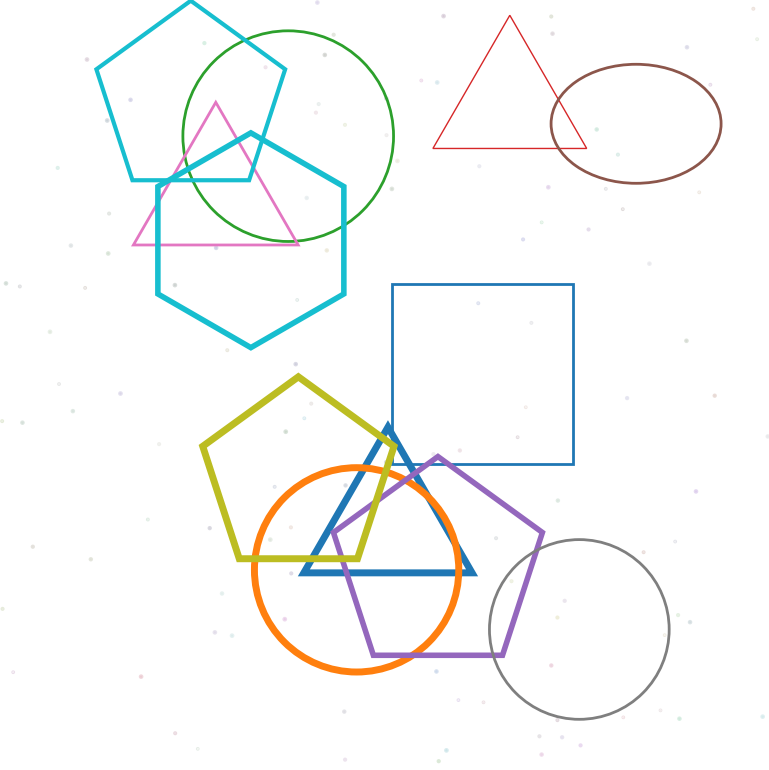[{"shape": "triangle", "thickness": 2.5, "radius": 0.63, "center": [0.504, 0.319]}, {"shape": "square", "thickness": 1, "radius": 0.59, "center": [0.627, 0.514]}, {"shape": "circle", "thickness": 2.5, "radius": 0.66, "center": [0.463, 0.26]}, {"shape": "circle", "thickness": 1, "radius": 0.68, "center": [0.374, 0.823]}, {"shape": "triangle", "thickness": 0.5, "radius": 0.58, "center": [0.662, 0.865]}, {"shape": "pentagon", "thickness": 2, "radius": 0.71, "center": [0.569, 0.264]}, {"shape": "oval", "thickness": 1, "radius": 0.55, "center": [0.826, 0.839]}, {"shape": "triangle", "thickness": 1, "radius": 0.62, "center": [0.28, 0.744]}, {"shape": "circle", "thickness": 1, "radius": 0.58, "center": [0.752, 0.183]}, {"shape": "pentagon", "thickness": 2.5, "radius": 0.65, "center": [0.387, 0.38]}, {"shape": "pentagon", "thickness": 1.5, "radius": 0.64, "center": [0.248, 0.87]}, {"shape": "hexagon", "thickness": 2, "radius": 0.7, "center": [0.326, 0.688]}]